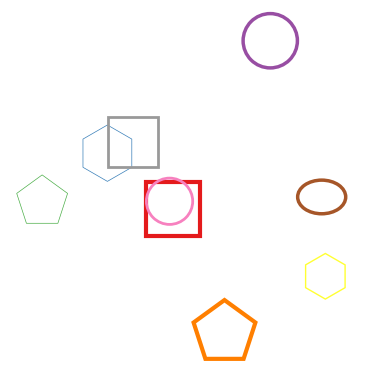[{"shape": "square", "thickness": 3, "radius": 0.35, "center": [0.449, 0.457]}, {"shape": "hexagon", "thickness": 0.5, "radius": 0.37, "center": [0.279, 0.602]}, {"shape": "pentagon", "thickness": 0.5, "radius": 0.35, "center": [0.109, 0.476]}, {"shape": "circle", "thickness": 2.5, "radius": 0.35, "center": [0.702, 0.894]}, {"shape": "pentagon", "thickness": 3, "radius": 0.42, "center": [0.583, 0.136]}, {"shape": "hexagon", "thickness": 1, "radius": 0.3, "center": [0.845, 0.282]}, {"shape": "oval", "thickness": 2.5, "radius": 0.31, "center": [0.836, 0.488]}, {"shape": "circle", "thickness": 2, "radius": 0.3, "center": [0.44, 0.477]}, {"shape": "square", "thickness": 2, "radius": 0.32, "center": [0.344, 0.632]}]